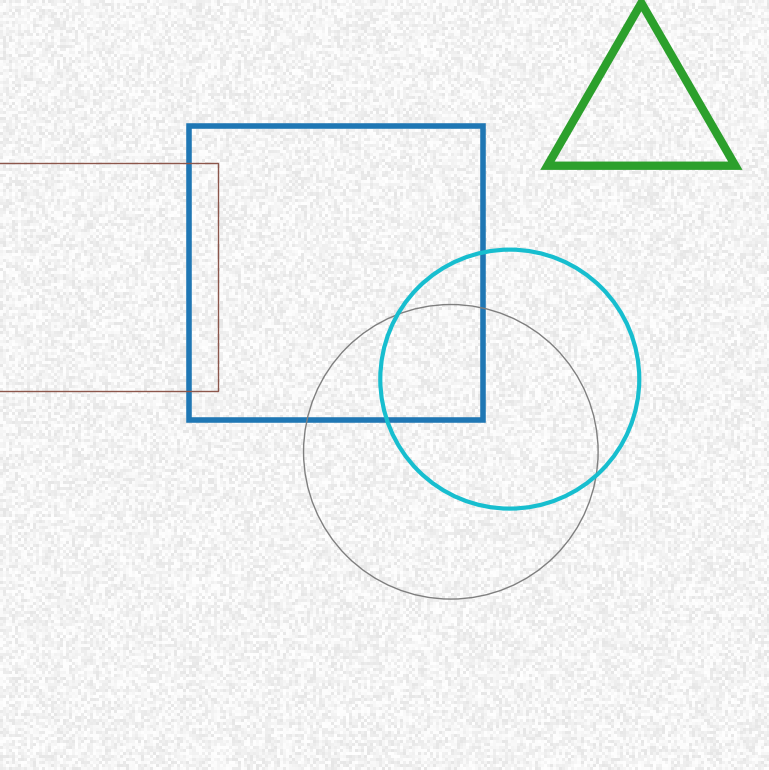[{"shape": "square", "thickness": 2, "radius": 0.95, "center": [0.436, 0.645]}, {"shape": "triangle", "thickness": 3, "radius": 0.7, "center": [0.833, 0.855]}, {"shape": "square", "thickness": 0.5, "radius": 0.74, "center": [0.134, 0.64]}, {"shape": "circle", "thickness": 0.5, "radius": 0.96, "center": [0.585, 0.413]}, {"shape": "circle", "thickness": 1.5, "radius": 0.84, "center": [0.662, 0.508]}]